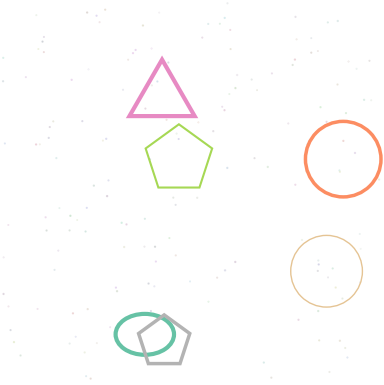[{"shape": "oval", "thickness": 3, "radius": 0.38, "center": [0.376, 0.132]}, {"shape": "circle", "thickness": 2.5, "radius": 0.49, "center": [0.891, 0.587]}, {"shape": "triangle", "thickness": 3, "radius": 0.49, "center": [0.421, 0.747]}, {"shape": "pentagon", "thickness": 1.5, "radius": 0.45, "center": [0.465, 0.586]}, {"shape": "circle", "thickness": 1, "radius": 0.47, "center": [0.848, 0.295]}, {"shape": "pentagon", "thickness": 2.5, "radius": 0.35, "center": [0.426, 0.112]}]